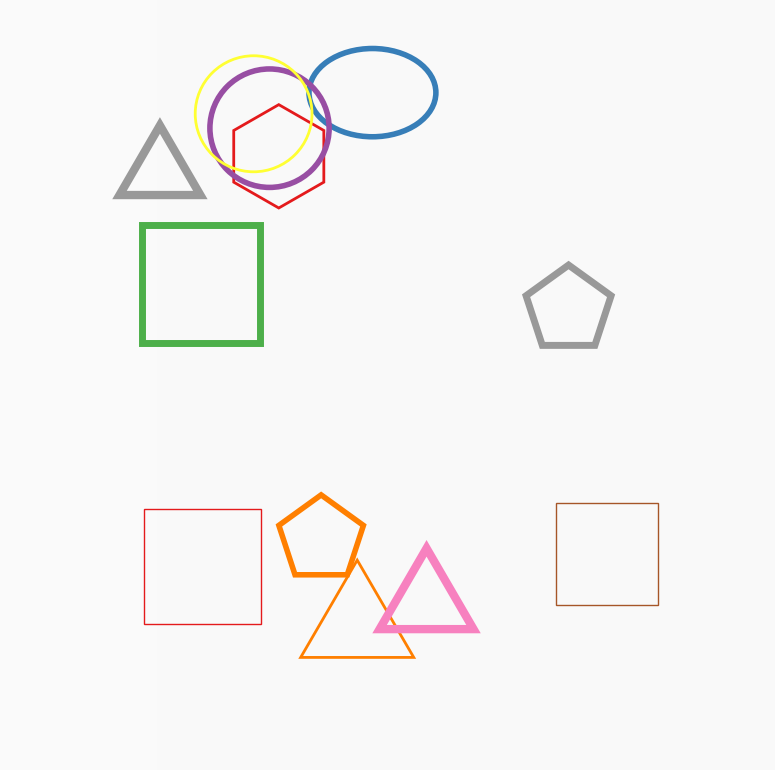[{"shape": "square", "thickness": 0.5, "radius": 0.37, "center": [0.261, 0.264]}, {"shape": "hexagon", "thickness": 1, "radius": 0.34, "center": [0.36, 0.797]}, {"shape": "oval", "thickness": 2, "radius": 0.41, "center": [0.481, 0.88]}, {"shape": "square", "thickness": 2.5, "radius": 0.38, "center": [0.26, 0.631]}, {"shape": "circle", "thickness": 2, "radius": 0.38, "center": [0.348, 0.834]}, {"shape": "triangle", "thickness": 1, "radius": 0.42, "center": [0.461, 0.188]}, {"shape": "pentagon", "thickness": 2, "radius": 0.29, "center": [0.414, 0.3]}, {"shape": "circle", "thickness": 1, "radius": 0.38, "center": [0.327, 0.852]}, {"shape": "square", "thickness": 0.5, "radius": 0.33, "center": [0.783, 0.28]}, {"shape": "triangle", "thickness": 3, "radius": 0.35, "center": [0.55, 0.218]}, {"shape": "pentagon", "thickness": 2.5, "radius": 0.29, "center": [0.734, 0.598]}, {"shape": "triangle", "thickness": 3, "radius": 0.3, "center": [0.206, 0.777]}]